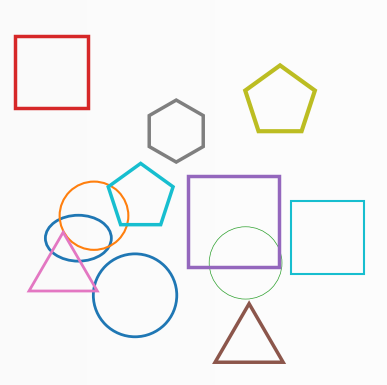[{"shape": "circle", "thickness": 2, "radius": 0.54, "center": [0.349, 0.233]}, {"shape": "oval", "thickness": 2, "radius": 0.43, "center": [0.202, 0.381]}, {"shape": "circle", "thickness": 1.5, "radius": 0.44, "center": [0.243, 0.44]}, {"shape": "circle", "thickness": 0.5, "radius": 0.47, "center": [0.634, 0.317]}, {"shape": "square", "thickness": 2.5, "radius": 0.47, "center": [0.133, 0.814]}, {"shape": "square", "thickness": 2.5, "radius": 0.59, "center": [0.602, 0.424]}, {"shape": "triangle", "thickness": 2.5, "radius": 0.51, "center": [0.643, 0.11]}, {"shape": "triangle", "thickness": 2, "radius": 0.51, "center": [0.163, 0.295]}, {"shape": "hexagon", "thickness": 2.5, "radius": 0.4, "center": [0.455, 0.66]}, {"shape": "pentagon", "thickness": 3, "radius": 0.47, "center": [0.723, 0.736]}, {"shape": "pentagon", "thickness": 2.5, "radius": 0.44, "center": [0.363, 0.488]}, {"shape": "square", "thickness": 1.5, "radius": 0.47, "center": [0.845, 0.384]}]